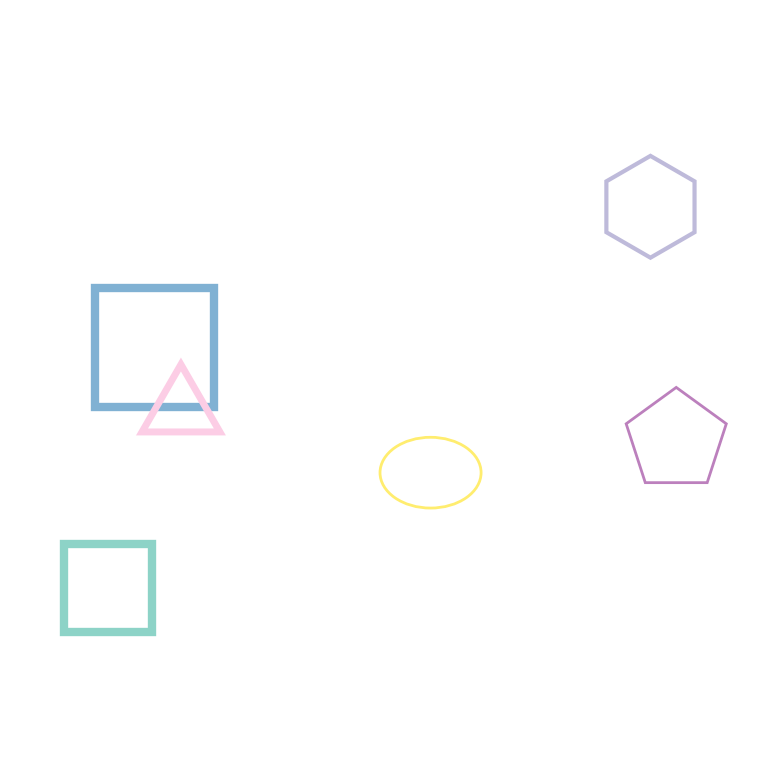[{"shape": "square", "thickness": 3, "radius": 0.29, "center": [0.14, 0.236]}, {"shape": "hexagon", "thickness": 1.5, "radius": 0.33, "center": [0.845, 0.731]}, {"shape": "square", "thickness": 3, "radius": 0.39, "center": [0.201, 0.548]}, {"shape": "triangle", "thickness": 2.5, "radius": 0.29, "center": [0.235, 0.468]}, {"shape": "pentagon", "thickness": 1, "radius": 0.34, "center": [0.878, 0.428]}, {"shape": "oval", "thickness": 1, "radius": 0.33, "center": [0.559, 0.386]}]